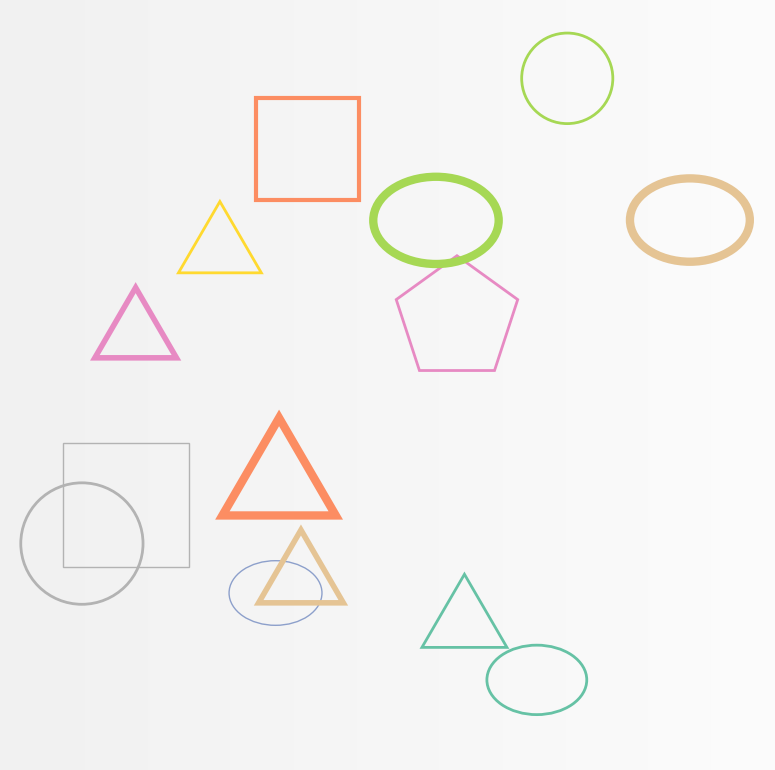[{"shape": "oval", "thickness": 1, "radius": 0.32, "center": [0.693, 0.117]}, {"shape": "triangle", "thickness": 1, "radius": 0.32, "center": [0.599, 0.191]}, {"shape": "triangle", "thickness": 3, "radius": 0.42, "center": [0.36, 0.373]}, {"shape": "square", "thickness": 1.5, "radius": 0.33, "center": [0.397, 0.807]}, {"shape": "oval", "thickness": 0.5, "radius": 0.3, "center": [0.356, 0.23]}, {"shape": "pentagon", "thickness": 1, "radius": 0.41, "center": [0.59, 0.585]}, {"shape": "triangle", "thickness": 2, "radius": 0.3, "center": [0.175, 0.566]}, {"shape": "oval", "thickness": 3, "radius": 0.4, "center": [0.563, 0.714]}, {"shape": "circle", "thickness": 1, "radius": 0.29, "center": [0.732, 0.898]}, {"shape": "triangle", "thickness": 1, "radius": 0.31, "center": [0.284, 0.677]}, {"shape": "triangle", "thickness": 2, "radius": 0.32, "center": [0.388, 0.249]}, {"shape": "oval", "thickness": 3, "radius": 0.39, "center": [0.89, 0.714]}, {"shape": "circle", "thickness": 1, "radius": 0.39, "center": [0.106, 0.294]}, {"shape": "square", "thickness": 0.5, "radius": 0.4, "center": [0.163, 0.344]}]